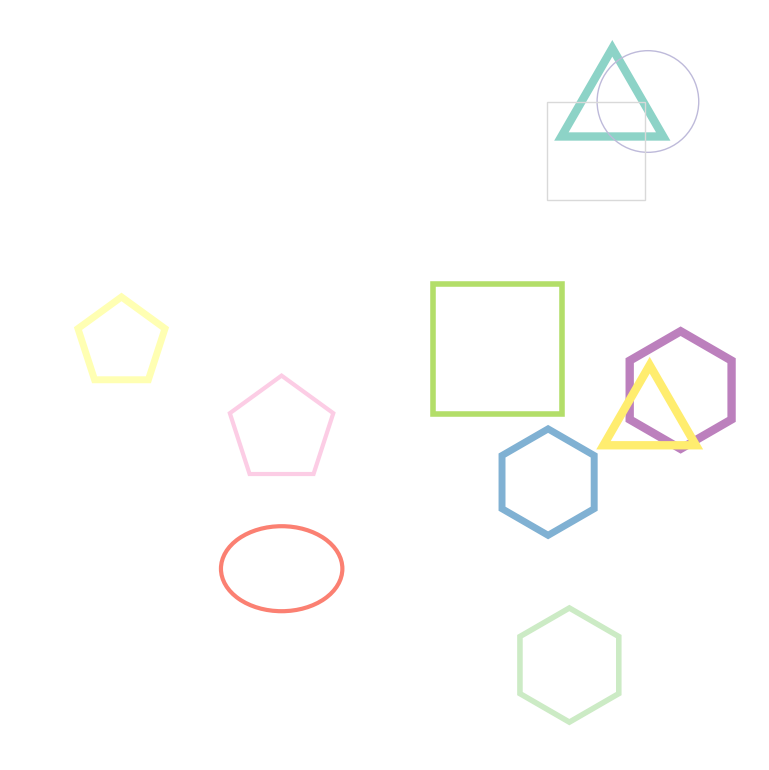[{"shape": "triangle", "thickness": 3, "radius": 0.38, "center": [0.795, 0.861]}, {"shape": "pentagon", "thickness": 2.5, "radius": 0.3, "center": [0.158, 0.555]}, {"shape": "circle", "thickness": 0.5, "radius": 0.33, "center": [0.841, 0.868]}, {"shape": "oval", "thickness": 1.5, "radius": 0.39, "center": [0.366, 0.261]}, {"shape": "hexagon", "thickness": 2.5, "radius": 0.35, "center": [0.712, 0.374]}, {"shape": "square", "thickness": 2, "radius": 0.42, "center": [0.646, 0.547]}, {"shape": "pentagon", "thickness": 1.5, "radius": 0.35, "center": [0.366, 0.442]}, {"shape": "square", "thickness": 0.5, "radius": 0.32, "center": [0.774, 0.803]}, {"shape": "hexagon", "thickness": 3, "radius": 0.38, "center": [0.884, 0.493]}, {"shape": "hexagon", "thickness": 2, "radius": 0.37, "center": [0.739, 0.136]}, {"shape": "triangle", "thickness": 3, "radius": 0.35, "center": [0.844, 0.456]}]